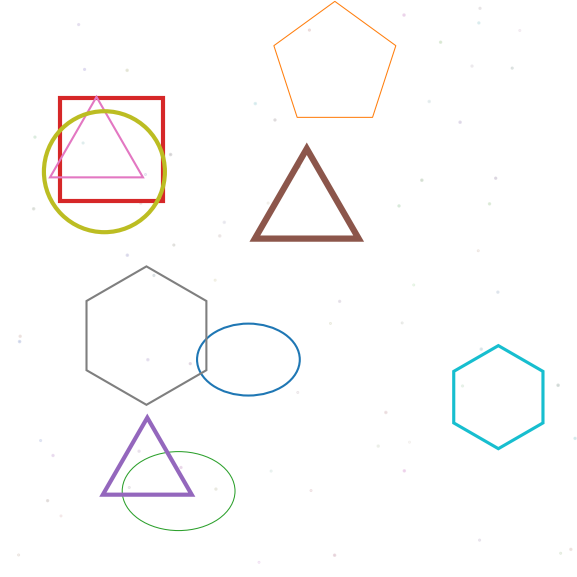[{"shape": "oval", "thickness": 1, "radius": 0.44, "center": [0.43, 0.376]}, {"shape": "pentagon", "thickness": 0.5, "radius": 0.56, "center": [0.58, 0.886]}, {"shape": "oval", "thickness": 0.5, "radius": 0.49, "center": [0.309, 0.149]}, {"shape": "square", "thickness": 2, "radius": 0.45, "center": [0.193, 0.741]}, {"shape": "triangle", "thickness": 2, "radius": 0.44, "center": [0.255, 0.187]}, {"shape": "triangle", "thickness": 3, "radius": 0.52, "center": [0.531, 0.638]}, {"shape": "triangle", "thickness": 1, "radius": 0.46, "center": [0.167, 0.738]}, {"shape": "hexagon", "thickness": 1, "radius": 0.6, "center": [0.254, 0.418]}, {"shape": "circle", "thickness": 2, "radius": 0.52, "center": [0.181, 0.702]}, {"shape": "hexagon", "thickness": 1.5, "radius": 0.45, "center": [0.863, 0.311]}]